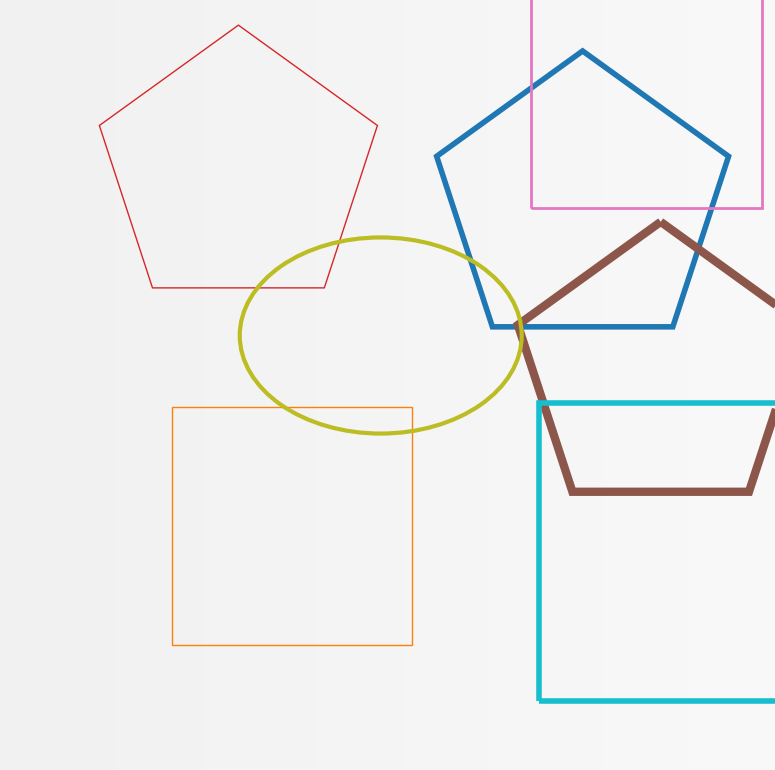[{"shape": "pentagon", "thickness": 2, "radius": 0.99, "center": [0.752, 0.736]}, {"shape": "square", "thickness": 0.5, "radius": 0.77, "center": [0.377, 0.316]}, {"shape": "pentagon", "thickness": 0.5, "radius": 0.94, "center": [0.308, 0.779]}, {"shape": "pentagon", "thickness": 3, "radius": 0.97, "center": [0.853, 0.518]}, {"shape": "square", "thickness": 1, "radius": 0.75, "center": [0.834, 0.879]}, {"shape": "oval", "thickness": 1.5, "radius": 0.91, "center": [0.491, 0.564]}, {"shape": "square", "thickness": 2, "radius": 0.97, "center": [0.889, 0.283]}]